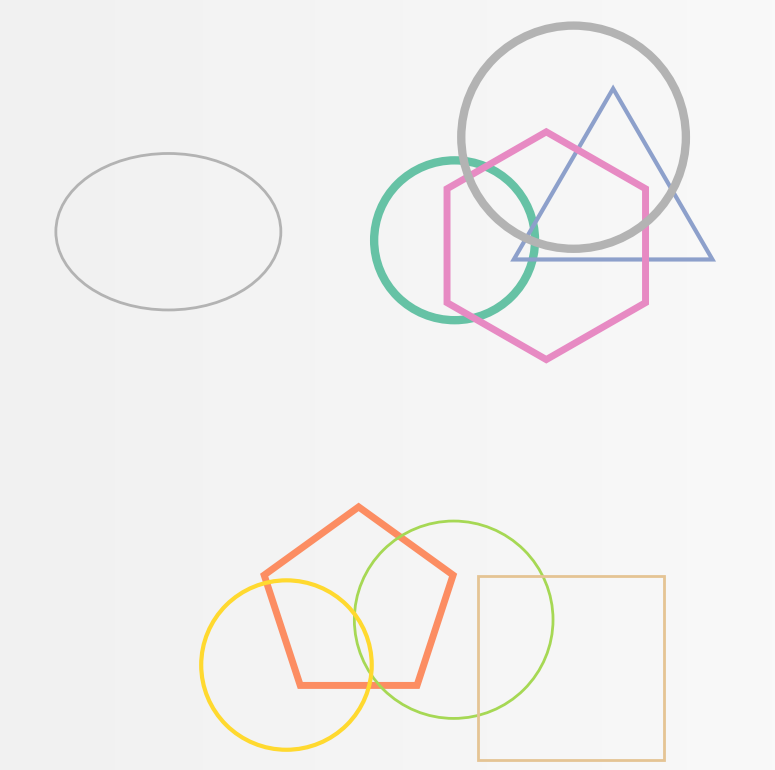[{"shape": "circle", "thickness": 3, "radius": 0.52, "center": [0.587, 0.688]}, {"shape": "pentagon", "thickness": 2.5, "radius": 0.64, "center": [0.463, 0.214]}, {"shape": "triangle", "thickness": 1.5, "radius": 0.74, "center": [0.791, 0.737]}, {"shape": "hexagon", "thickness": 2.5, "radius": 0.74, "center": [0.705, 0.681]}, {"shape": "circle", "thickness": 1, "radius": 0.64, "center": [0.585, 0.195]}, {"shape": "circle", "thickness": 1.5, "radius": 0.55, "center": [0.37, 0.136]}, {"shape": "square", "thickness": 1, "radius": 0.6, "center": [0.737, 0.133]}, {"shape": "oval", "thickness": 1, "radius": 0.73, "center": [0.217, 0.699]}, {"shape": "circle", "thickness": 3, "radius": 0.72, "center": [0.74, 0.822]}]